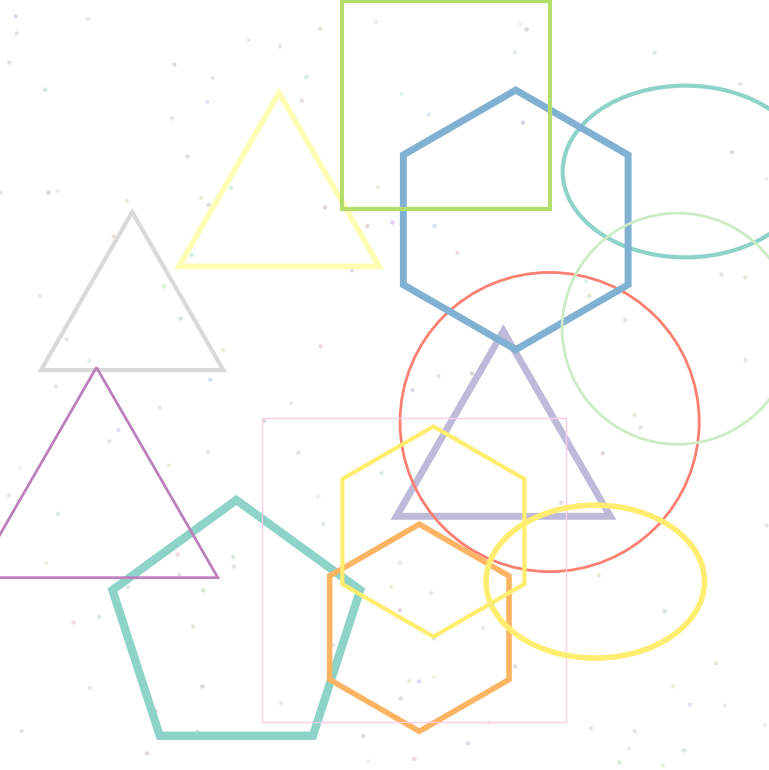[{"shape": "oval", "thickness": 1.5, "radius": 0.8, "center": [0.89, 0.777]}, {"shape": "pentagon", "thickness": 3, "radius": 0.85, "center": [0.307, 0.181]}, {"shape": "triangle", "thickness": 2, "radius": 0.75, "center": [0.362, 0.729]}, {"shape": "triangle", "thickness": 2.5, "radius": 0.8, "center": [0.654, 0.41]}, {"shape": "circle", "thickness": 1, "radius": 0.97, "center": [0.714, 0.452]}, {"shape": "hexagon", "thickness": 2.5, "radius": 0.84, "center": [0.67, 0.715]}, {"shape": "hexagon", "thickness": 2, "radius": 0.67, "center": [0.545, 0.185]}, {"shape": "square", "thickness": 1.5, "radius": 0.68, "center": [0.579, 0.863]}, {"shape": "square", "thickness": 0.5, "radius": 0.99, "center": [0.538, 0.259]}, {"shape": "triangle", "thickness": 1.5, "radius": 0.68, "center": [0.172, 0.588]}, {"shape": "triangle", "thickness": 1, "radius": 0.91, "center": [0.125, 0.341]}, {"shape": "circle", "thickness": 1, "radius": 0.75, "center": [0.88, 0.573]}, {"shape": "oval", "thickness": 2, "radius": 0.71, "center": [0.773, 0.245]}, {"shape": "hexagon", "thickness": 1.5, "radius": 0.68, "center": [0.563, 0.31]}]